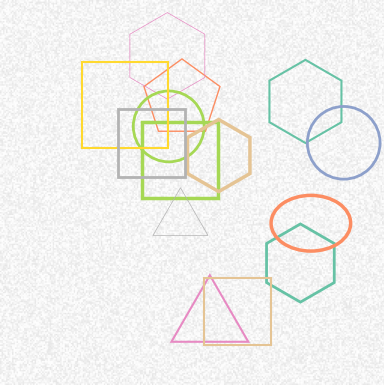[{"shape": "hexagon", "thickness": 1.5, "radius": 0.54, "center": [0.793, 0.737]}, {"shape": "hexagon", "thickness": 2, "radius": 0.51, "center": [0.78, 0.317]}, {"shape": "pentagon", "thickness": 1, "radius": 0.52, "center": [0.473, 0.743]}, {"shape": "oval", "thickness": 2.5, "radius": 0.52, "center": [0.807, 0.42]}, {"shape": "circle", "thickness": 2, "radius": 0.47, "center": [0.893, 0.629]}, {"shape": "hexagon", "thickness": 0.5, "radius": 0.56, "center": [0.435, 0.855]}, {"shape": "triangle", "thickness": 1.5, "radius": 0.58, "center": [0.545, 0.17]}, {"shape": "square", "thickness": 2.5, "radius": 0.49, "center": [0.469, 0.584]}, {"shape": "circle", "thickness": 2, "radius": 0.46, "center": [0.438, 0.672]}, {"shape": "square", "thickness": 1.5, "radius": 0.55, "center": [0.325, 0.727]}, {"shape": "square", "thickness": 1.5, "radius": 0.43, "center": [0.617, 0.191]}, {"shape": "hexagon", "thickness": 2.5, "radius": 0.47, "center": [0.568, 0.596]}, {"shape": "triangle", "thickness": 0.5, "radius": 0.41, "center": [0.469, 0.43]}, {"shape": "square", "thickness": 2, "radius": 0.44, "center": [0.394, 0.628]}]